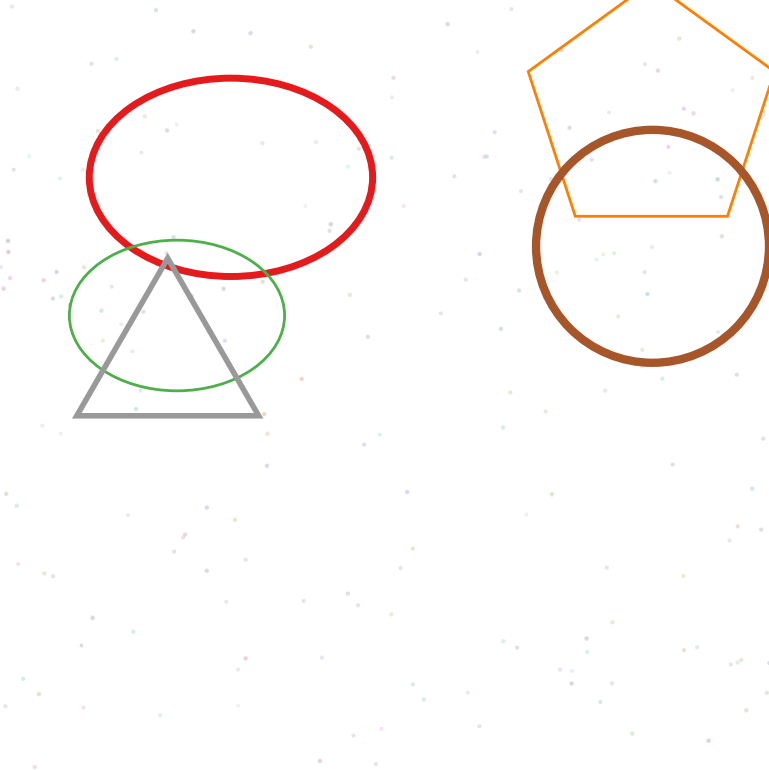[{"shape": "oval", "thickness": 2.5, "radius": 0.92, "center": [0.3, 0.77]}, {"shape": "oval", "thickness": 1, "radius": 0.7, "center": [0.23, 0.59]}, {"shape": "pentagon", "thickness": 1, "radius": 0.84, "center": [0.846, 0.855]}, {"shape": "circle", "thickness": 3, "radius": 0.76, "center": [0.847, 0.68]}, {"shape": "triangle", "thickness": 2, "radius": 0.68, "center": [0.218, 0.528]}]